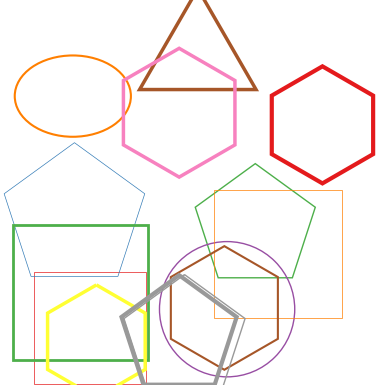[{"shape": "square", "thickness": 0.5, "radius": 0.73, "center": [0.233, 0.148]}, {"shape": "hexagon", "thickness": 3, "radius": 0.76, "center": [0.838, 0.676]}, {"shape": "pentagon", "thickness": 0.5, "radius": 0.96, "center": [0.193, 0.437]}, {"shape": "square", "thickness": 2, "radius": 0.88, "center": [0.209, 0.239]}, {"shape": "pentagon", "thickness": 1, "radius": 0.82, "center": [0.663, 0.411]}, {"shape": "circle", "thickness": 1, "radius": 0.88, "center": [0.59, 0.197]}, {"shape": "square", "thickness": 0.5, "radius": 0.83, "center": [0.722, 0.34]}, {"shape": "oval", "thickness": 1.5, "radius": 0.75, "center": [0.189, 0.75]}, {"shape": "hexagon", "thickness": 2.5, "radius": 0.73, "center": [0.25, 0.114]}, {"shape": "triangle", "thickness": 2.5, "radius": 0.87, "center": [0.514, 0.855]}, {"shape": "hexagon", "thickness": 1.5, "radius": 0.8, "center": [0.583, 0.2]}, {"shape": "hexagon", "thickness": 2.5, "radius": 0.84, "center": [0.465, 0.707]}, {"shape": "pentagon", "thickness": 1, "radius": 0.83, "center": [0.479, 0.121]}, {"shape": "pentagon", "thickness": 3, "radius": 0.79, "center": [0.465, 0.128]}]